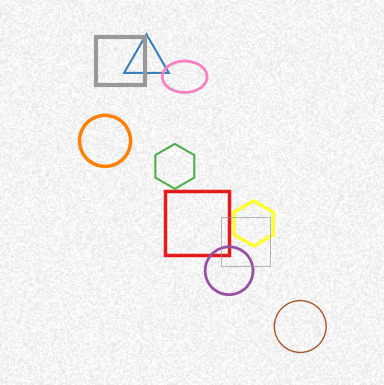[{"shape": "square", "thickness": 2.5, "radius": 0.42, "center": [0.513, 0.421]}, {"shape": "triangle", "thickness": 1.5, "radius": 0.34, "center": [0.38, 0.844]}, {"shape": "hexagon", "thickness": 1.5, "radius": 0.29, "center": [0.454, 0.568]}, {"shape": "circle", "thickness": 2, "radius": 0.31, "center": [0.595, 0.297]}, {"shape": "circle", "thickness": 2.5, "radius": 0.33, "center": [0.273, 0.634]}, {"shape": "hexagon", "thickness": 2.5, "radius": 0.29, "center": [0.659, 0.42]}, {"shape": "circle", "thickness": 1, "radius": 0.34, "center": [0.78, 0.152]}, {"shape": "oval", "thickness": 2, "radius": 0.29, "center": [0.48, 0.801]}, {"shape": "square", "thickness": 0.5, "radius": 0.32, "center": [0.637, 0.372]}, {"shape": "square", "thickness": 3, "radius": 0.32, "center": [0.313, 0.841]}]